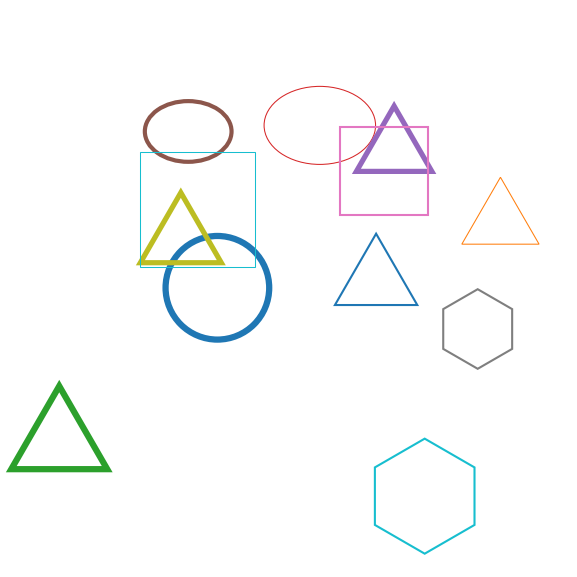[{"shape": "triangle", "thickness": 1, "radius": 0.41, "center": [0.651, 0.512]}, {"shape": "circle", "thickness": 3, "radius": 0.45, "center": [0.376, 0.501]}, {"shape": "triangle", "thickness": 0.5, "radius": 0.39, "center": [0.867, 0.615]}, {"shape": "triangle", "thickness": 3, "radius": 0.48, "center": [0.103, 0.235]}, {"shape": "oval", "thickness": 0.5, "radius": 0.48, "center": [0.554, 0.782]}, {"shape": "triangle", "thickness": 2.5, "radius": 0.38, "center": [0.682, 0.74]}, {"shape": "oval", "thickness": 2, "radius": 0.38, "center": [0.326, 0.771]}, {"shape": "square", "thickness": 1, "radius": 0.38, "center": [0.665, 0.703]}, {"shape": "hexagon", "thickness": 1, "radius": 0.34, "center": [0.827, 0.429]}, {"shape": "triangle", "thickness": 2.5, "radius": 0.4, "center": [0.313, 0.585]}, {"shape": "square", "thickness": 0.5, "radius": 0.5, "center": [0.342, 0.637]}, {"shape": "hexagon", "thickness": 1, "radius": 0.5, "center": [0.735, 0.14]}]